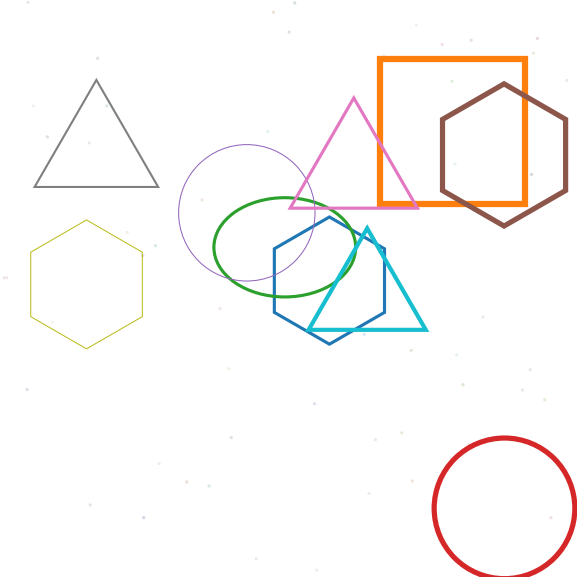[{"shape": "hexagon", "thickness": 1.5, "radius": 0.55, "center": [0.57, 0.513]}, {"shape": "square", "thickness": 3, "radius": 0.63, "center": [0.784, 0.771]}, {"shape": "oval", "thickness": 1.5, "radius": 0.61, "center": [0.493, 0.571]}, {"shape": "circle", "thickness": 2.5, "radius": 0.61, "center": [0.874, 0.119]}, {"shape": "circle", "thickness": 0.5, "radius": 0.59, "center": [0.427, 0.631]}, {"shape": "hexagon", "thickness": 2.5, "radius": 0.62, "center": [0.873, 0.731]}, {"shape": "triangle", "thickness": 1.5, "radius": 0.64, "center": [0.613, 0.702]}, {"shape": "triangle", "thickness": 1, "radius": 0.62, "center": [0.167, 0.737]}, {"shape": "hexagon", "thickness": 0.5, "radius": 0.56, "center": [0.15, 0.507]}, {"shape": "triangle", "thickness": 2, "radius": 0.59, "center": [0.636, 0.487]}]